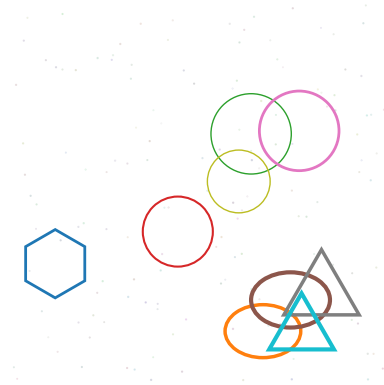[{"shape": "hexagon", "thickness": 2, "radius": 0.44, "center": [0.143, 0.315]}, {"shape": "oval", "thickness": 2.5, "radius": 0.49, "center": [0.683, 0.14]}, {"shape": "circle", "thickness": 1, "radius": 0.52, "center": [0.652, 0.652]}, {"shape": "circle", "thickness": 1.5, "radius": 0.45, "center": [0.462, 0.398]}, {"shape": "oval", "thickness": 3, "radius": 0.51, "center": [0.755, 0.221]}, {"shape": "circle", "thickness": 2, "radius": 0.52, "center": [0.777, 0.66]}, {"shape": "triangle", "thickness": 2.5, "radius": 0.56, "center": [0.835, 0.239]}, {"shape": "circle", "thickness": 1, "radius": 0.41, "center": [0.62, 0.529]}, {"shape": "triangle", "thickness": 3, "radius": 0.49, "center": [0.783, 0.141]}]